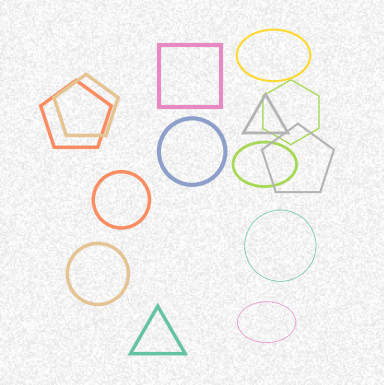[{"shape": "triangle", "thickness": 2.5, "radius": 0.41, "center": [0.41, 0.123]}, {"shape": "circle", "thickness": 0.5, "radius": 0.46, "center": [0.728, 0.362]}, {"shape": "pentagon", "thickness": 2.5, "radius": 0.48, "center": [0.197, 0.695]}, {"shape": "circle", "thickness": 2.5, "radius": 0.37, "center": [0.315, 0.481]}, {"shape": "circle", "thickness": 3, "radius": 0.43, "center": [0.499, 0.606]}, {"shape": "oval", "thickness": 0.5, "radius": 0.38, "center": [0.693, 0.163]}, {"shape": "square", "thickness": 3, "radius": 0.4, "center": [0.494, 0.801]}, {"shape": "hexagon", "thickness": 1, "radius": 0.42, "center": [0.756, 0.709]}, {"shape": "oval", "thickness": 2, "radius": 0.41, "center": [0.688, 0.573]}, {"shape": "oval", "thickness": 1.5, "radius": 0.48, "center": [0.711, 0.856]}, {"shape": "pentagon", "thickness": 2.5, "radius": 0.44, "center": [0.224, 0.719]}, {"shape": "circle", "thickness": 2.5, "radius": 0.4, "center": [0.254, 0.288]}, {"shape": "pentagon", "thickness": 1.5, "radius": 0.49, "center": [0.774, 0.581]}, {"shape": "triangle", "thickness": 2, "radius": 0.33, "center": [0.69, 0.688]}]